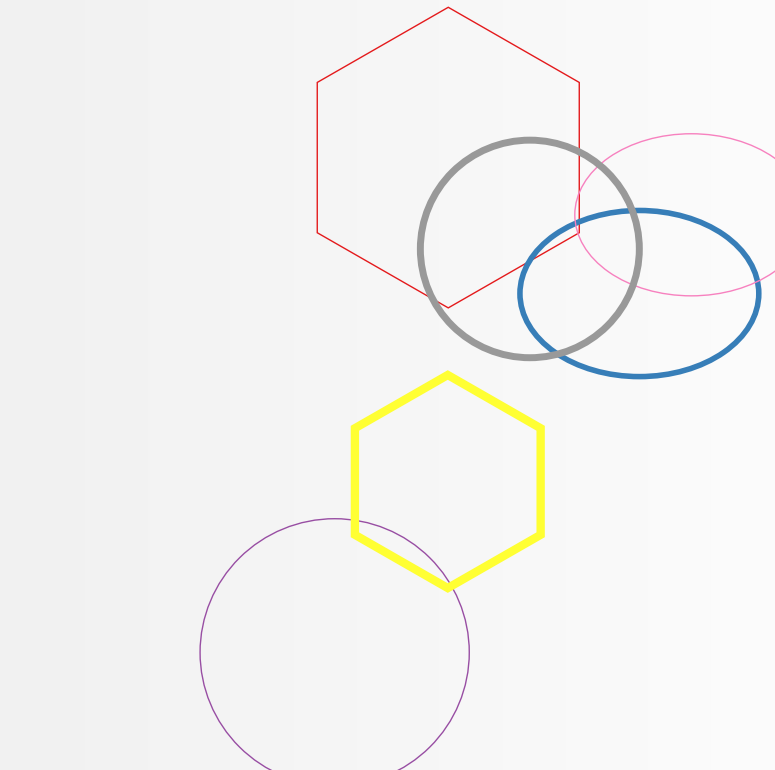[{"shape": "hexagon", "thickness": 0.5, "radius": 0.98, "center": [0.578, 0.795]}, {"shape": "oval", "thickness": 2, "radius": 0.77, "center": [0.825, 0.619]}, {"shape": "circle", "thickness": 0.5, "radius": 0.87, "center": [0.432, 0.153]}, {"shape": "hexagon", "thickness": 3, "radius": 0.69, "center": [0.578, 0.375]}, {"shape": "oval", "thickness": 0.5, "radius": 0.75, "center": [0.892, 0.721]}, {"shape": "circle", "thickness": 2.5, "radius": 0.71, "center": [0.684, 0.677]}]